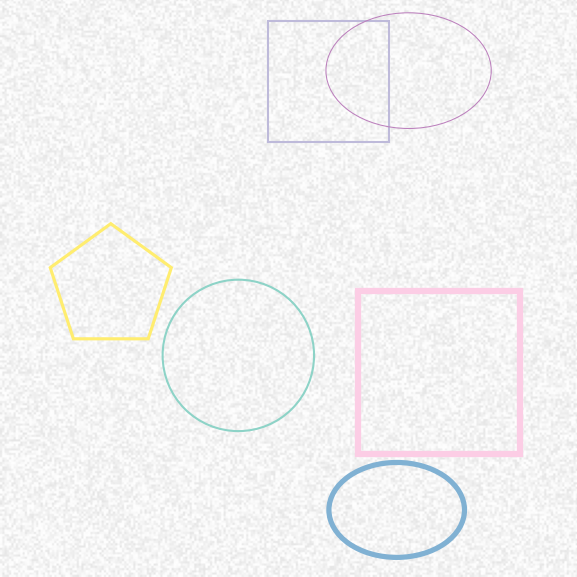[{"shape": "circle", "thickness": 1, "radius": 0.66, "center": [0.413, 0.384]}, {"shape": "square", "thickness": 1, "radius": 0.52, "center": [0.569, 0.858]}, {"shape": "oval", "thickness": 2.5, "radius": 0.59, "center": [0.687, 0.116]}, {"shape": "square", "thickness": 3, "radius": 0.71, "center": [0.76, 0.353]}, {"shape": "oval", "thickness": 0.5, "radius": 0.72, "center": [0.708, 0.877]}, {"shape": "pentagon", "thickness": 1.5, "radius": 0.55, "center": [0.192, 0.502]}]